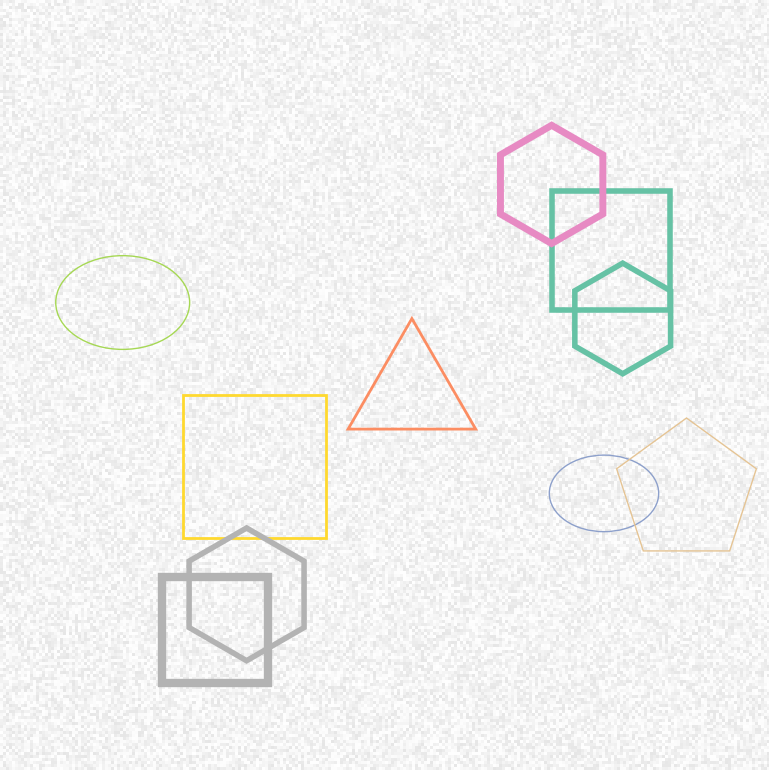[{"shape": "hexagon", "thickness": 2, "radius": 0.36, "center": [0.809, 0.586]}, {"shape": "square", "thickness": 2, "radius": 0.38, "center": [0.793, 0.675]}, {"shape": "triangle", "thickness": 1, "radius": 0.48, "center": [0.535, 0.491]}, {"shape": "oval", "thickness": 0.5, "radius": 0.36, "center": [0.784, 0.359]}, {"shape": "hexagon", "thickness": 2.5, "radius": 0.38, "center": [0.716, 0.76]}, {"shape": "oval", "thickness": 0.5, "radius": 0.43, "center": [0.159, 0.607]}, {"shape": "square", "thickness": 1, "radius": 0.46, "center": [0.33, 0.395]}, {"shape": "pentagon", "thickness": 0.5, "radius": 0.48, "center": [0.892, 0.362]}, {"shape": "hexagon", "thickness": 2, "radius": 0.43, "center": [0.32, 0.228]}, {"shape": "square", "thickness": 3, "radius": 0.34, "center": [0.279, 0.181]}]